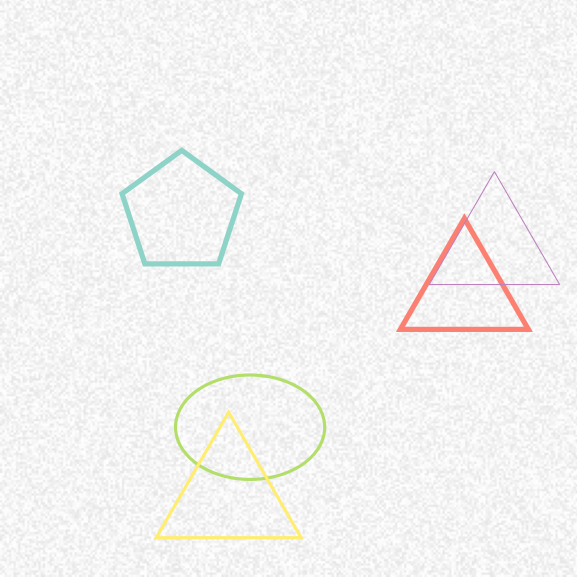[{"shape": "pentagon", "thickness": 2.5, "radius": 0.54, "center": [0.315, 0.63]}, {"shape": "triangle", "thickness": 2.5, "radius": 0.64, "center": [0.804, 0.493]}, {"shape": "oval", "thickness": 1.5, "radius": 0.65, "center": [0.433, 0.259]}, {"shape": "triangle", "thickness": 0.5, "radius": 0.65, "center": [0.856, 0.572]}, {"shape": "triangle", "thickness": 1.5, "radius": 0.72, "center": [0.396, 0.14]}]